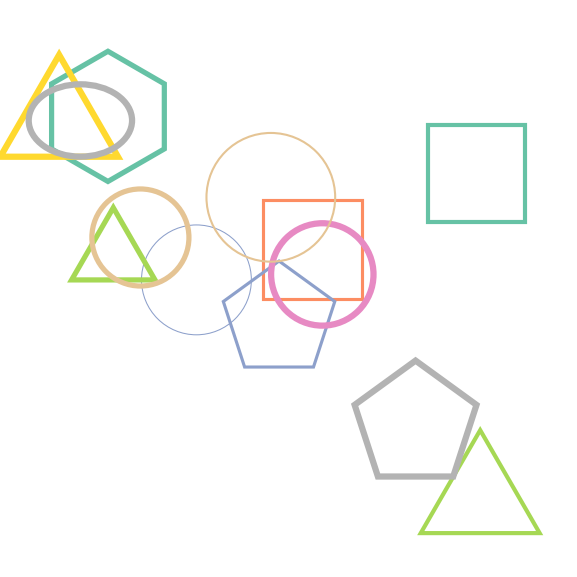[{"shape": "square", "thickness": 2, "radius": 0.42, "center": [0.825, 0.699]}, {"shape": "hexagon", "thickness": 2.5, "radius": 0.56, "center": [0.187, 0.798]}, {"shape": "square", "thickness": 1.5, "radius": 0.43, "center": [0.542, 0.567]}, {"shape": "pentagon", "thickness": 1.5, "radius": 0.51, "center": [0.483, 0.446]}, {"shape": "circle", "thickness": 0.5, "radius": 0.48, "center": [0.34, 0.515]}, {"shape": "circle", "thickness": 3, "radius": 0.44, "center": [0.558, 0.524]}, {"shape": "triangle", "thickness": 2, "radius": 0.59, "center": [0.832, 0.135]}, {"shape": "triangle", "thickness": 2.5, "radius": 0.42, "center": [0.196, 0.556]}, {"shape": "triangle", "thickness": 3, "radius": 0.59, "center": [0.102, 0.787]}, {"shape": "circle", "thickness": 1, "radius": 0.56, "center": [0.469, 0.657]}, {"shape": "circle", "thickness": 2.5, "radius": 0.42, "center": [0.243, 0.588]}, {"shape": "oval", "thickness": 3, "radius": 0.45, "center": [0.139, 0.791]}, {"shape": "pentagon", "thickness": 3, "radius": 0.55, "center": [0.72, 0.264]}]